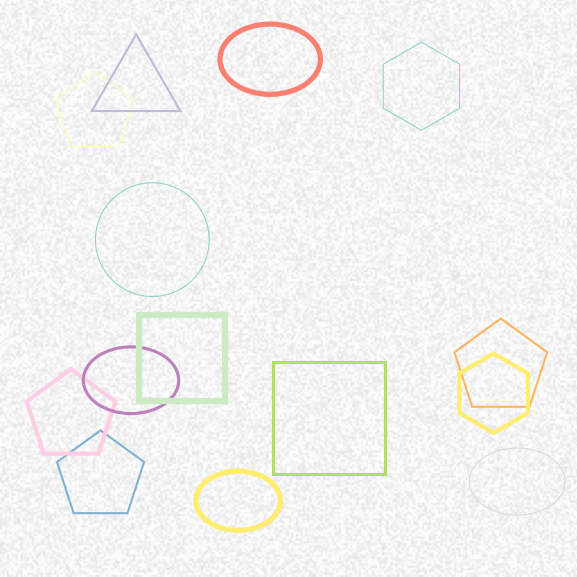[{"shape": "hexagon", "thickness": 0.5, "radius": 0.38, "center": [0.73, 0.85]}, {"shape": "circle", "thickness": 0.5, "radius": 0.49, "center": [0.264, 0.584]}, {"shape": "pentagon", "thickness": 0.5, "radius": 0.36, "center": [0.164, 0.804]}, {"shape": "triangle", "thickness": 1, "radius": 0.44, "center": [0.236, 0.851]}, {"shape": "oval", "thickness": 2.5, "radius": 0.43, "center": [0.468, 0.897]}, {"shape": "pentagon", "thickness": 1, "radius": 0.4, "center": [0.174, 0.175]}, {"shape": "pentagon", "thickness": 1, "radius": 0.42, "center": [0.867, 0.363]}, {"shape": "square", "thickness": 1.5, "radius": 0.49, "center": [0.57, 0.276]}, {"shape": "pentagon", "thickness": 2, "radius": 0.4, "center": [0.123, 0.279]}, {"shape": "oval", "thickness": 0.5, "radius": 0.42, "center": [0.896, 0.165]}, {"shape": "oval", "thickness": 1.5, "radius": 0.41, "center": [0.227, 0.341]}, {"shape": "square", "thickness": 3, "radius": 0.37, "center": [0.315, 0.379]}, {"shape": "oval", "thickness": 2.5, "radius": 0.37, "center": [0.412, 0.132]}, {"shape": "hexagon", "thickness": 2, "radius": 0.34, "center": [0.855, 0.318]}]